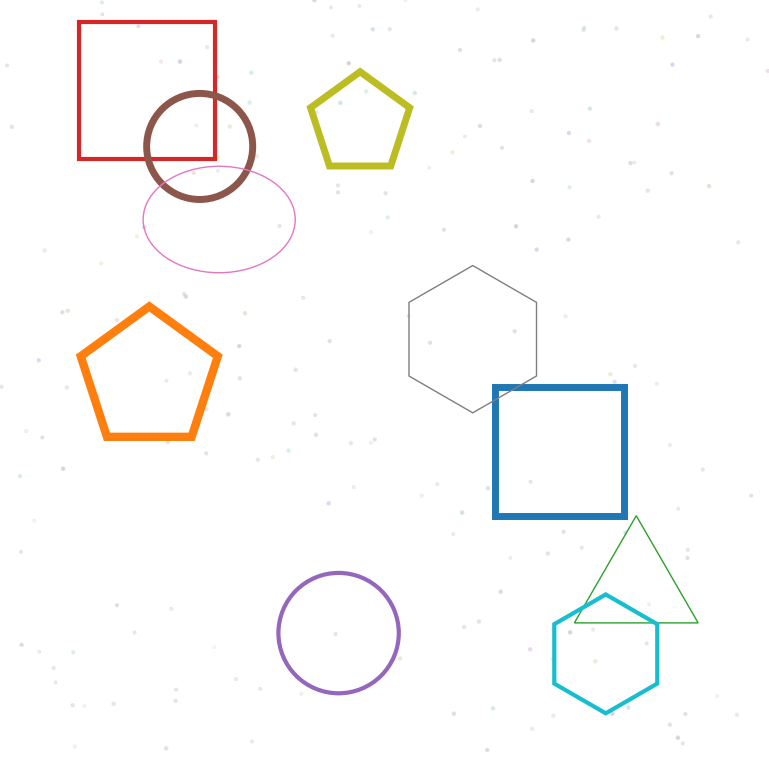[{"shape": "square", "thickness": 2.5, "radius": 0.42, "center": [0.726, 0.413]}, {"shape": "pentagon", "thickness": 3, "radius": 0.47, "center": [0.194, 0.508]}, {"shape": "triangle", "thickness": 0.5, "radius": 0.46, "center": [0.826, 0.237]}, {"shape": "square", "thickness": 1.5, "radius": 0.44, "center": [0.191, 0.883]}, {"shape": "circle", "thickness": 1.5, "radius": 0.39, "center": [0.44, 0.178]}, {"shape": "circle", "thickness": 2.5, "radius": 0.34, "center": [0.259, 0.81]}, {"shape": "oval", "thickness": 0.5, "radius": 0.49, "center": [0.285, 0.715]}, {"shape": "hexagon", "thickness": 0.5, "radius": 0.48, "center": [0.614, 0.559]}, {"shape": "pentagon", "thickness": 2.5, "radius": 0.34, "center": [0.468, 0.839]}, {"shape": "hexagon", "thickness": 1.5, "radius": 0.39, "center": [0.787, 0.151]}]